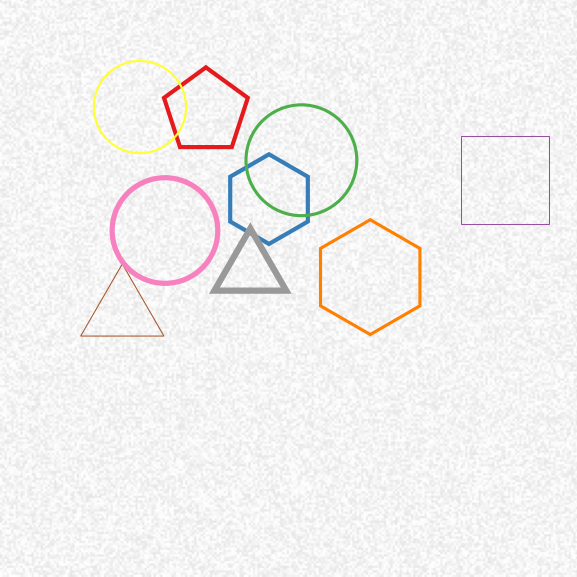[{"shape": "pentagon", "thickness": 2, "radius": 0.38, "center": [0.357, 0.806]}, {"shape": "hexagon", "thickness": 2, "radius": 0.39, "center": [0.466, 0.654]}, {"shape": "circle", "thickness": 1.5, "radius": 0.48, "center": [0.522, 0.722]}, {"shape": "square", "thickness": 0.5, "radius": 0.38, "center": [0.875, 0.688]}, {"shape": "hexagon", "thickness": 1.5, "radius": 0.5, "center": [0.641, 0.519]}, {"shape": "circle", "thickness": 1, "radius": 0.4, "center": [0.242, 0.814]}, {"shape": "triangle", "thickness": 0.5, "radius": 0.42, "center": [0.212, 0.459]}, {"shape": "circle", "thickness": 2.5, "radius": 0.46, "center": [0.286, 0.6]}, {"shape": "triangle", "thickness": 3, "radius": 0.36, "center": [0.433, 0.532]}]